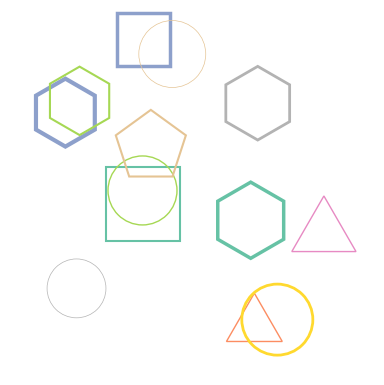[{"shape": "hexagon", "thickness": 2.5, "radius": 0.49, "center": [0.651, 0.428]}, {"shape": "square", "thickness": 1.5, "radius": 0.48, "center": [0.372, 0.469]}, {"shape": "triangle", "thickness": 1, "radius": 0.42, "center": [0.661, 0.155]}, {"shape": "square", "thickness": 2.5, "radius": 0.35, "center": [0.374, 0.897]}, {"shape": "hexagon", "thickness": 3, "radius": 0.44, "center": [0.17, 0.707]}, {"shape": "triangle", "thickness": 1, "radius": 0.48, "center": [0.841, 0.395]}, {"shape": "circle", "thickness": 1, "radius": 0.45, "center": [0.37, 0.505]}, {"shape": "hexagon", "thickness": 1.5, "radius": 0.44, "center": [0.207, 0.738]}, {"shape": "circle", "thickness": 2, "radius": 0.46, "center": [0.72, 0.17]}, {"shape": "circle", "thickness": 0.5, "radius": 0.43, "center": [0.447, 0.86]}, {"shape": "pentagon", "thickness": 1.5, "radius": 0.48, "center": [0.392, 0.619]}, {"shape": "circle", "thickness": 0.5, "radius": 0.38, "center": [0.199, 0.251]}, {"shape": "hexagon", "thickness": 2, "radius": 0.48, "center": [0.669, 0.732]}]